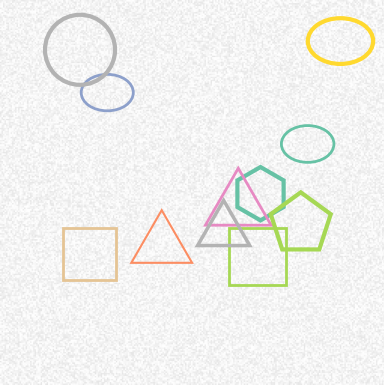[{"shape": "hexagon", "thickness": 3, "radius": 0.35, "center": [0.677, 0.497]}, {"shape": "oval", "thickness": 2, "radius": 0.34, "center": [0.799, 0.626]}, {"shape": "triangle", "thickness": 1.5, "radius": 0.46, "center": [0.42, 0.363]}, {"shape": "oval", "thickness": 2, "radius": 0.34, "center": [0.279, 0.759]}, {"shape": "triangle", "thickness": 2, "radius": 0.49, "center": [0.619, 0.464]}, {"shape": "square", "thickness": 2, "radius": 0.37, "center": [0.669, 0.334]}, {"shape": "pentagon", "thickness": 3, "radius": 0.41, "center": [0.781, 0.418]}, {"shape": "oval", "thickness": 3, "radius": 0.42, "center": [0.884, 0.893]}, {"shape": "square", "thickness": 2, "radius": 0.34, "center": [0.233, 0.339]}, {"shape": "triangle", "thickness": 2.5, "radius": 0.39, "center": [0.581, 0.401]}, {"shape": "circle", "thickness": 3, "radius": 0.45, "center": [0.208, 0.871]}]